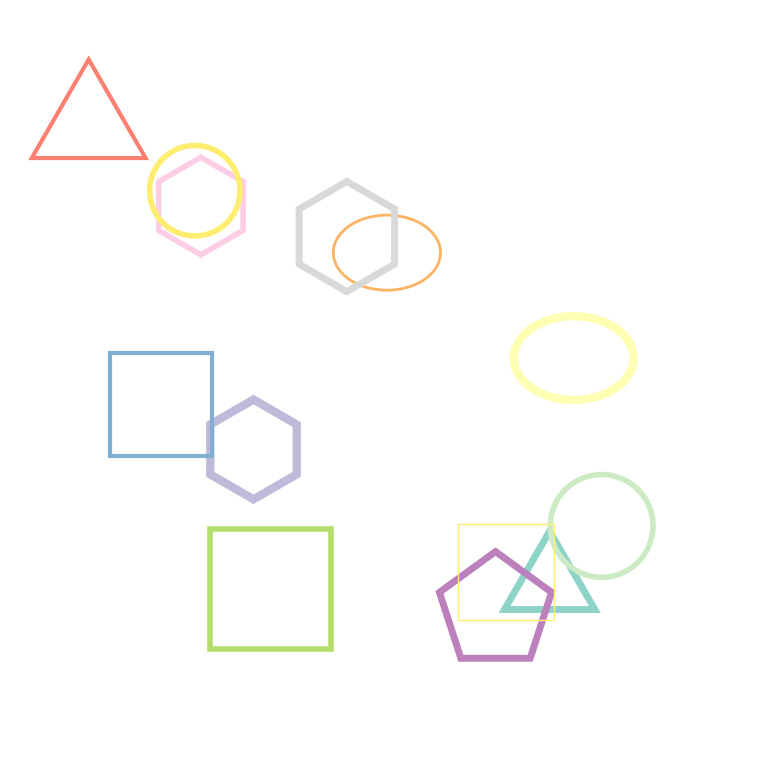[{"shape": "triangle", "thickness": 2.5, "radius": 0.34, "center": [0.714, 0.242]}, {"shape": "oval", "thickness": 3, "radius": 0.39, "center": [0.745, 0.535]}, {"shape": "hexagon", "thickness": 3, "radius": 0.32, "center": [0.329, 0.416]}, {"shape": "triangle", "thickness": 1.5, "radius": 0.43, "center": [0.115, 0.837]}, {"shape": "square", "thickness": 1.5, "radius": 0.33, "center": [0.209, 0.475]}, {"shape": "oval", "thickness": 1, "radius": 0.35, "center": [0.502, 0.672]}, {"shape": "square", "thickness": 2, "radius": 0.39, "center": [0.351, 0.235]}, {"shape": "hexagon", "thickness": 2, "radius": 0.32, "center": [0.261, 0.732]}, {"shape": "hexagon", "thickness": 2.5, "radius": 0.36, "center": [0.45, 0.693]}, {"shape": "pentagon", "thickness": 2.5, "radius": 0.38, "center": [0.644, 0.207]}, {"shape": "circle", "thickness": 2, "radius": 0.33, "center": [0.781, 0.317]}, {"shape": "circle", "thickness": 2, "radius": 0.29, "center": [0.253, 0.752]}, {"shape": "square", "thickness": 0.5, "radius": 0.31, "center": [0.657, 0.257]}]